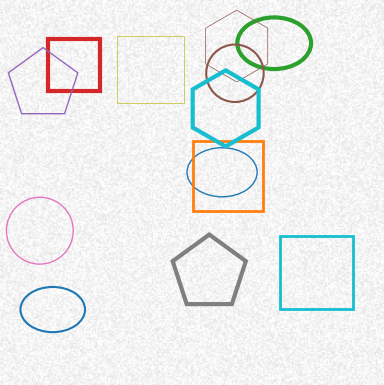[{"shape": "oval", "thickness": 1, "radius": 0.46, "center": [0.577, 0.553]}, {"shape": "oval", "thickness": 1.5, "radius": 0.42, "center": [0.137, 0.196]}, {"shape": "square", "thickness": 2, "radius": 0.46, "center": [0.592, 0.543]}, {"shape": "oval", "thickness": 3, "radius": 0.48, "center": [0.712, 0.888]}, {"shape": "square", "thickness": 3, "radius": 0.34, "center": [0.192, 0.83]}, {"shape": "pentagon", "thickness": 1, "radius": 0.47, "center": [0.112, 0.781]}, {"shape": "circle", "thickness": 1.5, "radius": 0.37, "center": [0.61, 0.81]}, {"shape": "hexagon", "thickness": 0.5, "radius": 0.47, "center": [0.615, 0.88]}, {"shape": "circle", "thickness": 1, "radius": 0.43, "center": [0.103, 0.401]}, {"shape": "pentagon", "thickness": 3, "radius": 0.5, "center": [0.544, 0.291]}, {"shape": "square", "thickness": 0.5, "radius": 0.44, "center": [0.392, 0.82]}, {"shape": "square", "thickness": 2, "radius": 0.48, "center": [0.822, 0.292]}, {"shape": "hexagon", "thickness": 3, "radius": 0.49, "center": [0.586, 0.718]}]